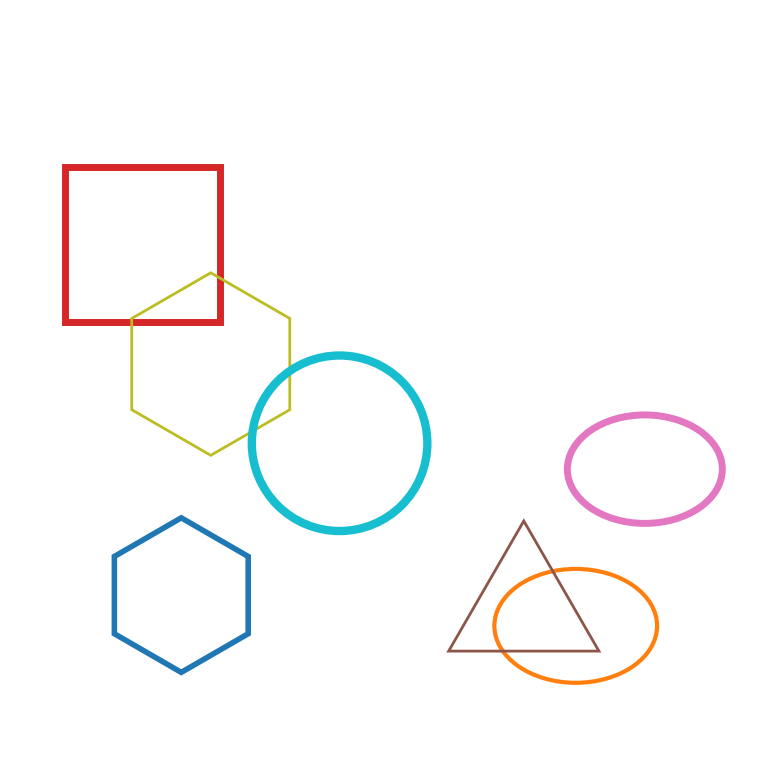[{"shape": "hexagon", "thickness": 2, "radius": 0.5, "center": [0.235, 0.227]}, {"shape": "oval", "thickness": 1.5, "radius": 0.53, "center": [0.748, 0.187]}, {"shape": "square", "thickness": 2.5, "radius": 0.51, "center": [0.185, 0.683]}, {"shape": "triangle", "thickness": 1, "radius": 0.56, "center": [0.68, 0.211]}, {"shape": "oval", "thickness": 2.5, "radius": 0.5, "center": [0.837, 0.391]}, {"shape": "hexagon", "thickness": 1, "radius": 0.59, "center": [0.274, 0.527]}, {"shape": "circle", "thickness": 3, "radius": 0.57, "center": [0.441, 0.424]}]